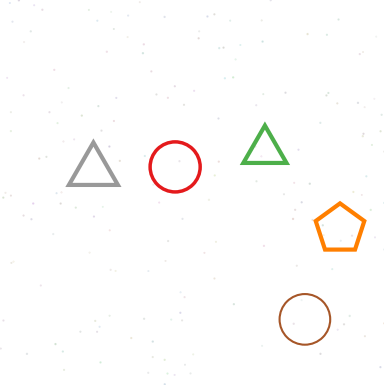[{"shape": "circle", "thickness": 2.5, "radius": 0.33, "center": [0.455, 0.566]}, {"shape": "triangle", "thickness": 3, "radius": 0.32, "center": [0.688, 0.609]}, {"shape": "pentagon", "thickness": 3, "radius": 0.33, "center": [0.883, 0.405]}, {"shape": "circle", "thickness": 1.5, "radius": 0.33, "center": [0.792, 0.17]}, {"shape": "triangle", "thickness": 3, "radius": 0.37, "center": [0.243, 0.556]}]